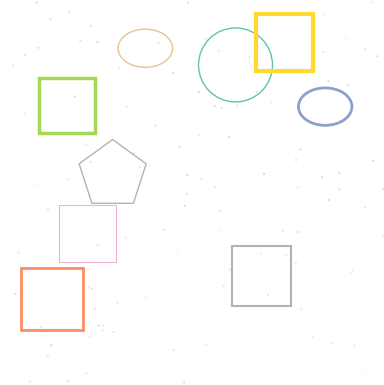[{"shape": "circle", "thickness": 1, "radius": 0.48, "center": [0.612, 0.831]}, {"shape": "square", "thickness": 2, "radius": 0.4, "center": [0.135, 0.223]}, {"shape": "oval", "thickness": 2, "radius": 0.35, "center": [0.845, 0.723]}, {"shape": "square", "thickness": 0.5, "radius": 0.37, "center": [0.226, 0.393]}, {"shape": "square", "thickness": 2.5, "radius": 0.36, "center": [0.174, 0.726]}, {"shape": "square", "thickness": 3, "radius": 0.37, "center": [0.74, 0.891]}, {"shape": "oval", "thickness": 1, "radius": 0.35, "center": [0.377, 0.875]}, {"shape": "pentagon", "thickness": 1, "radius": 0.46, "center": [0.293, 0.546]}, {"shape": "square", "thickness": 1.5, "radius": 0.39, "center": [0.679, 0.283]}]